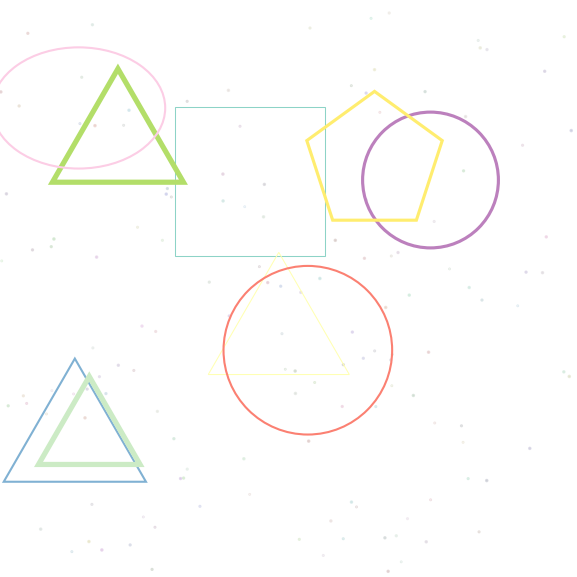[{"shape": "square", "thickness": 0.5, "radius": 0.65, "center": [0.433, 0.685]}, {"shape": "triangle", "thickness": 0.5, "radius": 0.71, "center": [0.483, 0.421]}, {"shape": "circle", "thickness": 1, "radius": 0.73, "center": [0.533, 0.393]}, {"shape": "triangle", "thickness": 1, "radius": 0.71, "center": [0.13, 0.236]}, {"shape": "triangle", "thickness": 2.5, "radius": 0.65, "center": [0.204, 0.749]}, {"shape": "oval", "thickness": 1, "radius": 0.75, "center": [0.136, 0.812]}, {"shape": "circle", "thickness": 1.5, "radius": 0.59, "center": [0.745, 0.687]}, {"shape": "triangle", "thickness": 2.5, "radius": 0.51, "center": [0.155, 0.246]}, {"shape": "pentagon", "thickness": 1.5, "radius": 0.62, "center": [0.649, 0.718]}]